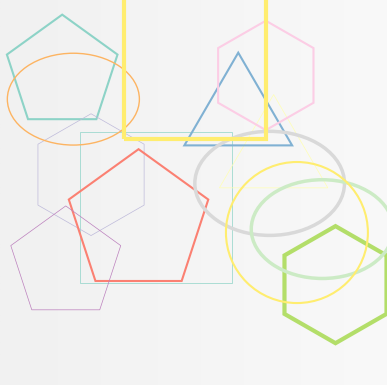[{"shape": "pentagon", "thickness": 1.5, "radius": 0.75, "center": [0.161, 0.812]}, {"shape": "square", "thickness": 0.5, "radius": 0.99, "center": [0.403, 0.461]}, {"shape": "triangle", "thickness": 0.5, "radius": 0.81, "center": [0.706, 0.593]}, {"shape": "hexagon", "thickness": 0.5, "radius": 0.79, "center": [0.235, 0.546]}, {"shape": "pentagon", "thickness": 1.5, "radius": 0.95, "center": [0.358, 0.423]}, {"shape": "triangle", "thickness": 1.5, "radius": 0.8, "center": [0.615, 0.703]}, {"shape": "oval", "thickness": 1, "radius": 0.85, "center": [0.189, 0.742]}, {"shape": "hexagon", "thickness": 3, "radius": 0.76, "center": [0.866, 0.261]}, {"shape": "hexagon", "thickness": 1.5, "radius": 0.71, "center": [0.686, 0.804]}, {"shape": "oval", "thickness": 2.5, "radius": 0.97, "center": [0.696, 0.524]}, {"shape": "pentagon", "thickness": 0.5, "radius": 0.75, "center": [0.17, 0.316]}, {"shape": "oval", "thickness": 2.5, "radius": 0.92, "center": [0.832, 0.405]}, {"shape": "square", "thickness": 3, "radius": 0.92, "center": [0.503, 0.824]}, {"shape": "circle", "thickness": 1.5, "radius": 0.92, "center": [0.766, 0.396]}]